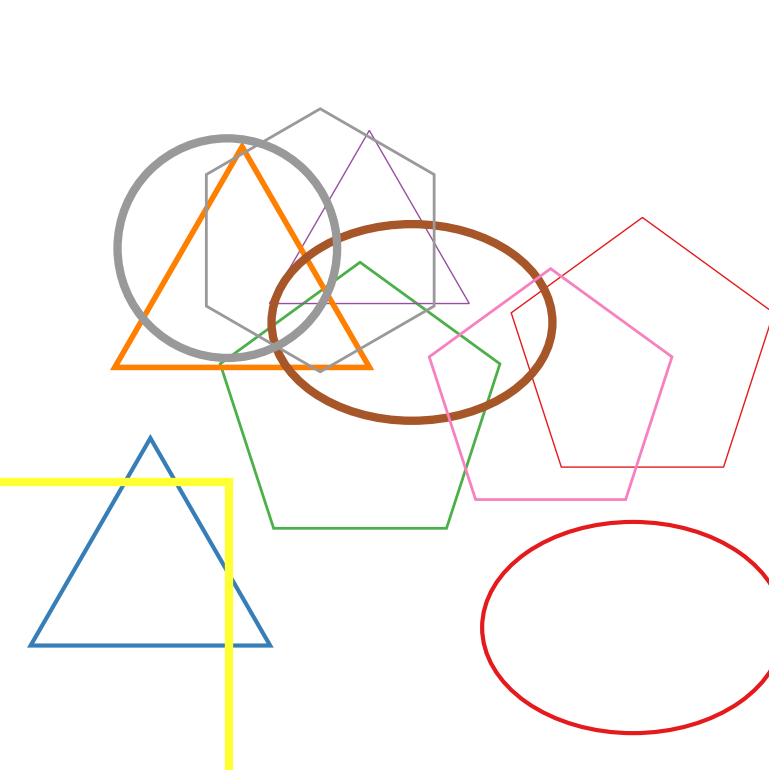[{"shape": "pentagon", "thickness": 0.5, "radius": 0.9, "center": [0.834, 0.538]}, {"shape": "oval", "thickness": 1.5, "radius": 0.98, "center": [0.822, 0.185]}, {"shape": "triangle", "thickness": 1.5, "radius": 0.9, "center": [0.195, 0.251]}, {"shape": "pentagon", "thickness": 1, "radius": 0.95, "center": [0.468, 0.468]}, {"shape": "triangle", "thickness": 0.5, "radius": 0.75, "center": [0.48, 0.681]}, {"shape": "triangle", "thickness": 2, "radius": 0.96, "center": [0.314, 0.618]}, {"shape": "square", "thickness": 3, "radius": 0.96, "center": [0.104, 0.182]}, {"shape": "oval", "thickness": 3, "radius": 0.91, "center": [0.535, 0.581]}, {"shape": "pentagon", "thickness": 1, "radius": 0.83, "center": [0.715, 0.485]}, {"shape": "circle", "thickness": 3, "radius": 0.71, "center": [0.295, 0.678]}, {"shape": "hexagon", "thickness": 1, "radius": 0.85, "center": [0.416, 0.688]}]